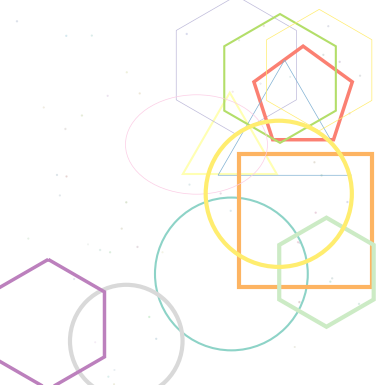[{"shape": "circle", "thickness": 1.5, "radius": 0.99, "center": [0.601, 0.288]}, {"shape": "triangle", "thickness": 1.5, "radius": 0.7, "center": [0.597, 0.618]}, {"shape": "hexagon", "thickness": 0.5, "radius": 0.9, "center": [0.614, 0.831]}, {"shape": "pentagon", "thickness": 2.5, "radius": 0.67, "center": [0.787, 0.746]}, {"shape": "triangle", "thickness": 0.5, "radius": 1.0, "center": [0.739, 0.645]}, {"shape": "square", "thickness": 3, "radius": 0.87, "center": [0.793, 0.427]}, {"shape": "hexagon", "thickness": 1.5, "radius": 0.84, "center": [0.727, 0.796]}, {"shape": "oval", "thickness": 0.5, "radius": 0.92, "center": [0.51, 0.625]}, {"shape": "circle", "thickness": 3, "radius": 0.73, "center": [0.328, 0.114]}, {"shape": "hexagon", "thickness": 2.5, "radius": 0.84, "center": [0.125, 0.157]}, {"shape": "hexagon", "thickness": 3, "radius": 0.71, "center": [0.848, 0.293]}, {"shape": "circle", "thickness": 3, "radius": 0.95, "center": [0.724, 0.497]}, {"shape": "hexagon", "thickness": 0.5, "radius": 0.79, "center": [0.829, 0.818]}]